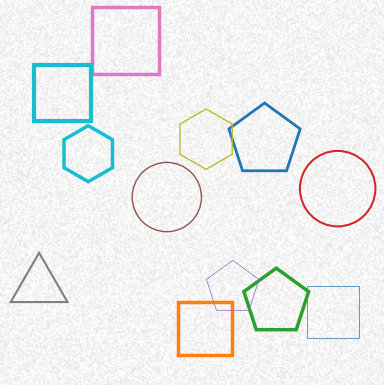[{"shape": "square", "thickness": 0.5, "radius": 0.34, "center": [0.864, 0.19]}, {"shape": "pentagon", "thickness": 2, "radius": 0.49, "center": [0.687, 0.635]}, {"shape": "square", "thickness": 2.5, "radius": 0.35, "center": [0.533, 0.147]}, {"shape": "pentagon", "thickness": 2.5, "radius": 0.44, "center": [0.718, 0.215]}, {"shape": "circle", "thickness": 1.5, "radius": 0.49, "center": [0.877, 0.51]}, {"shape": "pentagon", "thickness": 0.5, "radius": 0.36, "center": [0.605, 0.252]}, {"shape": "circle", "thickness": 1, "radius": 0.45, "center": [0.433, 0.488]}, {"shape": "square", "thickness": 2.5, "radius": 0.43, "center": [0.325, 0.895]}, {"shape": "triangle", "thickness": 1.5, "radius": 0.43, "center": [0.102, 0.258]}, {"shape": "hexagon", "thickness": 1, "radius": 0.39, "center": [0.535, 0.639]}, {"shape": "square", "thickness": 3, "radius": 0.37, "center": [0.162, 0.759]}, {"shape": "hexagon", "thickness": 2.5, "radius": 0.36, "center": [0.229, 0.601]}]